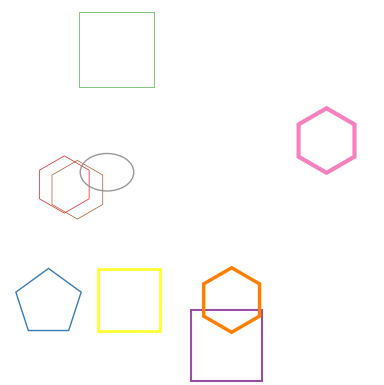[{"shape": "hexagon", "thickness": 0.5, "radius": 0.37, "center": [0.167, 0.521]}, {"shape": "pentagon", "thickness": 1, "radius": 0.45, "center": [0.126, 0.214]}, {"shape": "square", "thickness": 0.5, "radius": 0.48, "center": [0.303, 0.871]}, {"shape": "square", "thickness": 1.5, "radius": 0.46, "center": [0.588, 0.102]}, {"shape": "hexagon", "thickness": 2.5, "radius": 0.42, "center": [0.602, 0.221]}, {"shape": "square", "thickness": 2, "radius": 0.4, "center": [0.336, 0.22]}, {"shape": "hexagon", "thickness": 0.5, "radius": 0.38, "center": [0.201, 0.507]}, {"shape": "hexagon", "thickness": 3, "radius": 0.42, "center": [0.848, 0.635]}, {"shape": "oval", "thickness": 1, "radius": 0.35, "center": [0.278, 0.553]}]